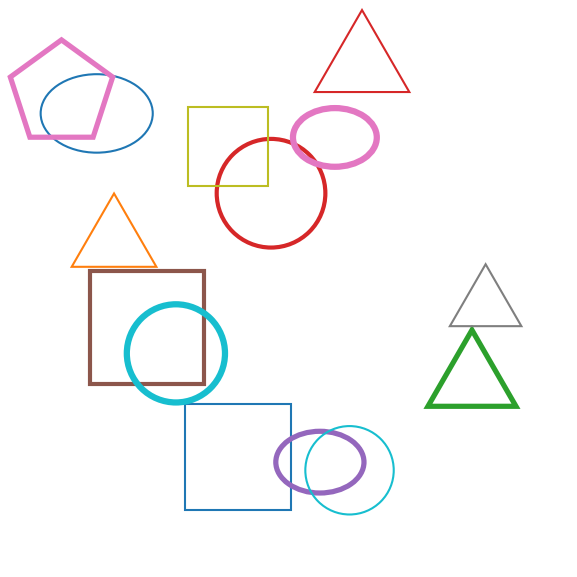[{"shape": "oval", "thickness": 1, "radius": 0.49, "center": [0.167, 0.803]}, {"shape": "square", "thickness": 1, "radius": 0.46, "center": [0.412, 0.207]}, {"shape": "triangle", "thickness": 1, "radius": 0.42, "center": [0.197, 0.579]}, {"shape": "triangle", "thickness": 2.5, "radius": 0.44, "center": [0.817, 0.34]}, {"shape": "triangle", "thickness": 1, "radius": 0.47, "center": [0.627, 0.887]}, {"shape": "circle", "thickness": 2, "radius": 0.47, "center": [0.469, 0.665]}, {"shape": "oval", "thickness": 2.5, "radius": 0.38, "center": [0.554, 0.199]}, {"shape": "square", "thickness": 2, "radius": 0.49, "center": [0.255, 0.432]}, {"shape": "oval", "thickness": 3, "radius": 0.36, "center": [0.58, 0.761]}, {"shape": "pentagon", "thickness": 2.5, "radius": 0.47, "center": [0.106, 0.837]}, {"shape": "triangle", "thickness": 1, "radius": 0.36, "center": [0.841, 0.47]}, {"shape": "square", "thickness": 1, "radius": 0.34, "center": [0.395, 0.745]}, {"shape": "circle", "thickness": 3, "radius": 0.42, "center": [0.305, 0.387]}, {"shape": "circle", "thickness": 1, "radius": 0.38, "center": [0.605, 0.185]}]